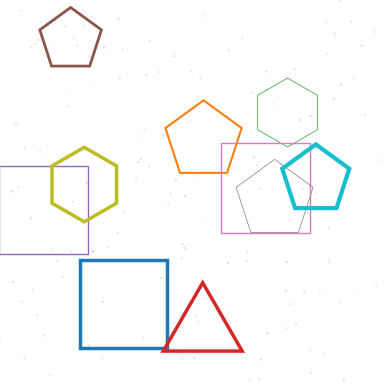[{"shape": "square", "thickness": 2.5, "radius": 0.57, "center": [0.32, 0.21]}, {"shape": "pentagon", "thickness": 1.5, "radius": 0.52, "center": [0.529, 0.635]}, {"shape": "hexagon", "thickness": 0.5, "radius": 0.45, "center": [0.747, 0.708]}, {"shape": "triangle", "thickness": 2.5, "radius": 0.59, "center": [0.526, 0.147]}, {"shape": "square", "thickness": 1, "radius": 0.57, "center": [0.113, 0.454]}, {"shape": "pentagon", "thickness": 2, "radius": 0.42, "center": [0.183, 0.896]}, {"shape": "square", "thickness": 1, "radius": 0.58, "center": [0.69, 0.512]}, {"shape": "pentagon", "thickness": 0.5, "radius": 0.53, "center": [0.713, 0.481]}, {"shape": "hexagon", "thickness": 2.5, "radius": 0.48, "center": [0.219, 0.521]}, {"shape": "pentagon", "thickness": 3, "radius": 0.46, "center": [0.82, 0.534]}]